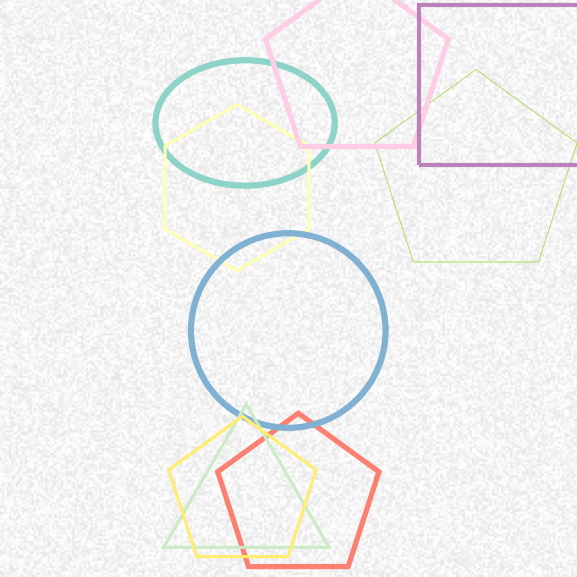[{"shape": "oval", "thickness": 3, "radius": 0.78, "center": [0.424, 0.786]}, {"shape": "hexagon", "thickness": 1.5, "radius": 0.72, "center": [0.41, 0.674]}, {"shape": "pentagon", "thickness": 2.5, "radius": 0.73, "center": [0.517, 0.137]}, {"shape": "circle", "thickness": 3, "radius": 0.84, "center": [0.499, 0.427]}, {"shape": "pentagon", "thickness": 0.5, "radius": 0.92, "center": [0.824, 0.695]}, {"shape": "pentagon", "thickness": 2.5, "radius": 0.83, "center": [0.618, 0.88]}, {"shape": "square", "thickness": 2, "radius": 0.69, "center": [0.864, 0.853]}, {"shape": "triangle", "thickness": 1.5, "radius": 0.83, "center": [0.426, 0.134]}, {"shape": "pentagon", "thickness": 1.5, "radius": 0.67, "center": [0.42, 0.144]}]